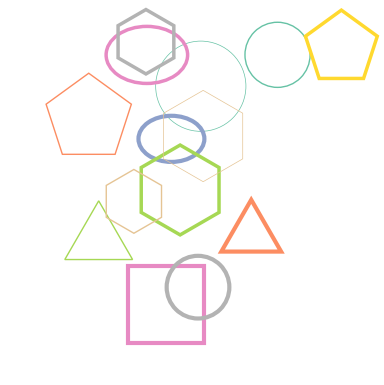[{"shape": "circle", "thickness": 1, "radius": 0.42, "center": [0.721, 0.858]}, {"shape": "circle", "thickness": 0.5, "radius": 0.59, "center": [0.522, 0.776]}, {"shape": "pentagon", "thickness": 1, "radius": 0.58, "center": [0.23, 0.693]}, {"shape": "triangle", "thickness": 3, "radius": 0.45, "center": [0.653, 0.391]}, {"shape": "oval", "thickness": 3, "radius": 0.43, "center": [0.445, 0.639]}, {"shape": "oval", "thickness": 2.5, "radius": 0.53, "center": [0.381, 0.857]}, {"shape": "square", "thickness": 3, "radius": 0.5, "center": [0.431, 0.209]}, {"shape": "hexagon", "thickness": 2.5, "radius": 0.58, "center": [0.468, 0.507]}, {"shape": "triangle", "thickness": 1, "radius": 0.51, "center": [0.256, 0.377]}, {"shape": "pentagon", "thickness": 2.5, "radius": 0.49, "center": [0.887, 0.876]}, {"shape": "hexagon", "thickness": 1, "radius": 0.41, "center": [0.348, 0.477]}, {"shape": "hexagon", "thickness": 0.5, "radius": 0.59, "center": [0.528, 0.647]}, {"shape": "circle", "thickness": 3, "radius": 0.41, "center": [0.514, 0.254]}, {"shape": "hexagon", "thickness": 2.5, "radius": 0.42, "center": [0.379, 0.892]}]